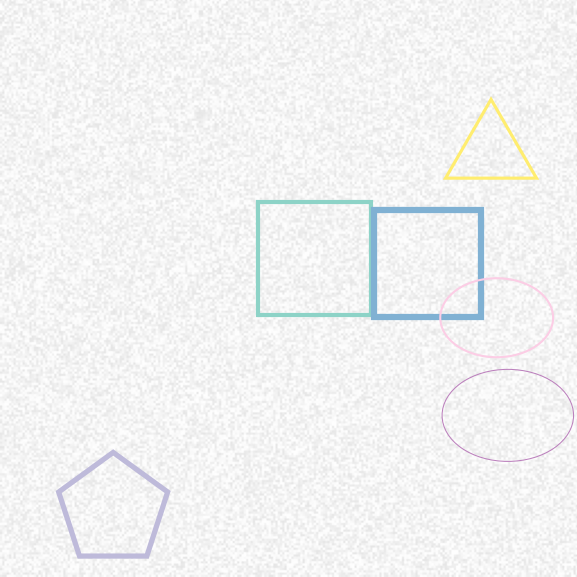[{"shape": "square", "thickness": 2, "radius": 0.49, "center": [0.544, 0.552]}, {"shape": "pentagon", "thickness": 2.5, "radius": 0.5, "center": [0.196, 0.117]}, {"shape": "square", "thickness": 3, "radius": 0.46, "center": [0.74, 0.542]}, {"shape": "oval", "thickness": 1, "radius": 0.49, "center": [0.86, 0.449]}, {"shape": "oval", "thickness": 0.5, "radius": 0.57, "center": [0.879, 0.28]}, {"shape": "triangle", "thickness": 1.5, "radius": 0.45, "center": [0.85, 0.736]}]